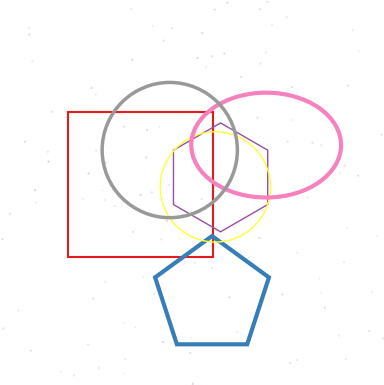[{"shape": "square", "thickness": 1.5, "radius": 0.94, "center": [0.365, 0.521]}, {"shape": "pentagon", "thickness": 3, "radius": 0.78, "center": [0.551, 0.231]}, {"shape": "hexagon", "thickness": 1, "radius": 0.71, "center": [0.573, 0.539]}, {"shape": "circle", "thickness": 1, "radius": 0.72, "center": [0.559, 0.515]}, {"shape": "oval", "thickness": 3, "radius": 0.97, "center": [0.691, 0.623]}, {"shape": "circle", "thickness": 2.5, "radius": 0.88, "center": [0.441, 0.61]}]